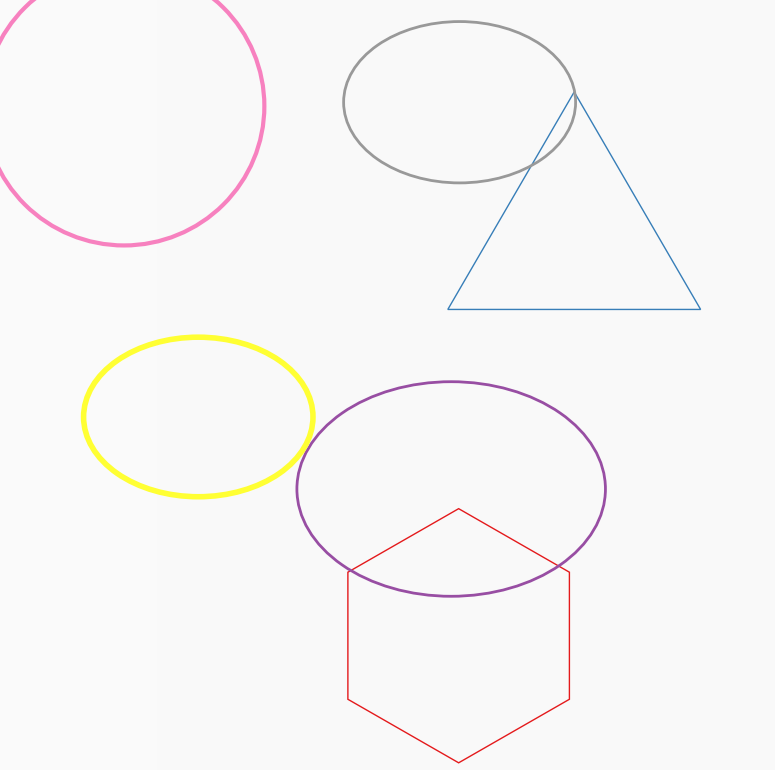[{"shape": "hexagon", "thickness": 0.5, "radius": 0.83, "center": [0.592, 0.174]}, {"shape": "triangle", "thickness": 0.5, "radius": 0.94, "center": [0.741, 0.692]}, {"shape": "oval", "thickness": 1, "radius": 1.0, "center": [0.582, 0.365]}, {"shape": "oval", "thickness": 2, "radius": 0.74, "center": [0.256, 0.458]}, {"shape": "circle", "thickness": 1.5, "radius": 0.9, "center": [0.16, 0.862]}, {"shape": "oval", "thickness": 1, "radius": 0.75, "center": [0.593, 0.867]}]